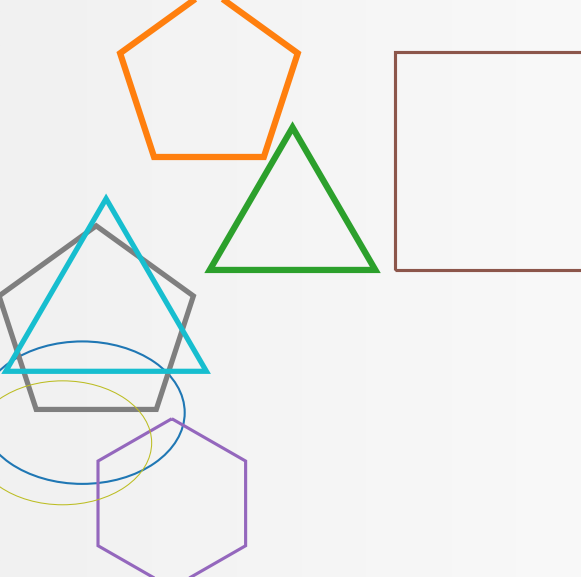[{"shape": "oval", "thickness": 1, "radius": 0.88, "center": [0.142, 0.285]}, {"shape": "pentagon", "thickness": 3, "radius": 0.8, "center": [0.359, 0.857]}, {"shape": "triangle", "thickness": 3, "radius": 0.82, "center": [0.503, 0.614]}, {"shape": "hexagon", "thickness": 1.5, "radius": 0.73, "center": [0.296, 0.127]}, {"shape": "square", "thickness": 1.5, "radius": 0.95, "center": [0.869, 0.72]}, {"shape": "pentagon", "thickness": 2.5, "radius": 0.88, "center": [0.166, 0.432]}, {"shape": "oval", "thickness": 0.5, "radius": 0.77, "center": [0.108, 0.232]}, {"shape": "triangle", "thickness": 2.5, "radius": 1.0, "center": [0.183, 0.456]}]